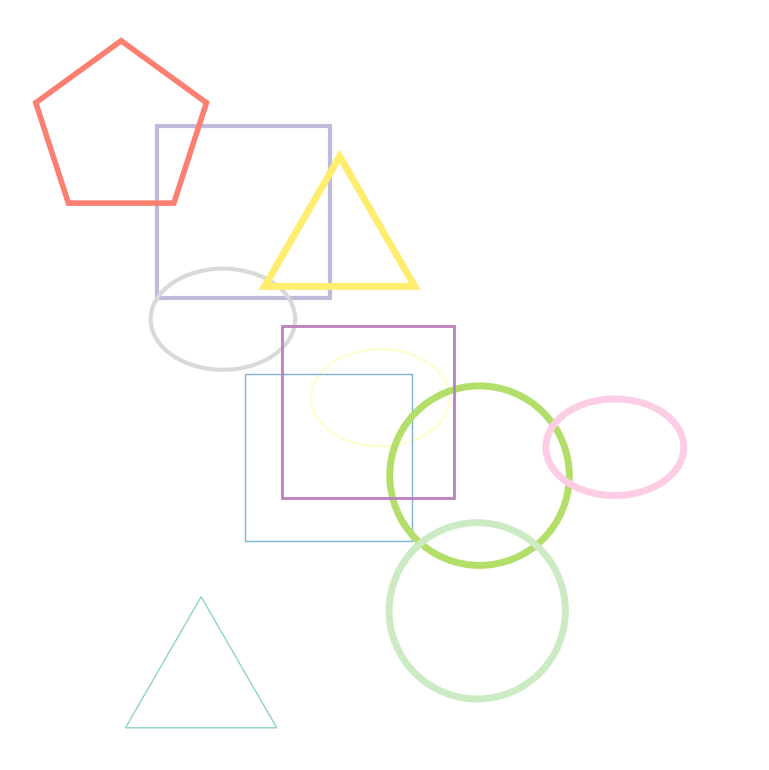[{"shape": "triangle", "thickness": 0.5, "radius": 0.57, "center": [0.261, 0.112]}, {"shape": "oval", "thickness": 0.5, "radius": 0.45, "center": [0.494, 0.483]}, {"shape": "square", "thickness": 1.5, "radius": 0.56, "center": [0.316, 0.725]}, {"shape": "pentagon", "thickness": 2, "radius": 0.58, "center": [0.157, 0.831]}, {"shape": "square", "thickness": 0.5, "radius": 0.54, "center": [0.426, 0.406]}, {"shape": "circle", "thickness": 2.5, "radius": 0.58, "center": [0.623, 0.382]}, {"shape": "oval", "thickness": 2.5, "radius": 0.45, "center": [0.798, 0.419]}, {"shape": "oval", "thickness": 1.5, "radius": 0.47, "center": [0.29, 0.585]}, {"shape": "square", "thickness": 1, "radius": 0.56, "center": [0.478, 0.465]}, {"shape": "circle", "thickness": 2.5, "radius": 0.57, "center": [0.62, 0.207]}, {"shape": "triangle", "thickness": 2.5, "radius": 0.56, "center": [0.441, 0.684]}]